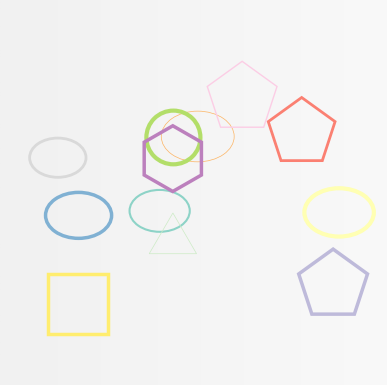[{"shape": "oval", "thickness": 1.5, "radius": 0.39, "center": [0.412, 0.452]}, {"shape": "oval", "thickness": 3, "radius": 0.45, "center": [0.875, 0.448]}, {"shape": "pentagon", "thickness": 2.5, "radius": 0.47, "center": [0.86, 0.26]}, {"shape": "pentagon", "thickness": 2, "radius": 0.45, "center": [0.779, 0.656]}, {"shape": "oval", "thickness": 2.5, "radius": 0.43, "center": [0.203, 0.441]}, {"shape": "oval", "thickness": 0.5, "radius": 0.47, "center": [0.51, 0.646]}, {"shape": "circle", "thickness": 3, "radius": 0.35, "center": [0.447, 0.643]}, {"shape": "pentagon", "thickness": 1, "radius": 0.47, "center": [0.625, 0.746]}, {"shape": "oval", "thickness": 2, "radius": 0.36, "center": [0.149, 0.59]}, {"shape": "hexagon", "thickness": 2.5, "radius": 0.43, "center": [0.446, 0.588]}, {"shape": "triangle", "thickness": 0.5, "radius": 0.35, "center": [0.446, 0.376]}, {"shape": "square", "thickness": 2.5, "radius": 0.39, "center": [0.201, 0.211]}]